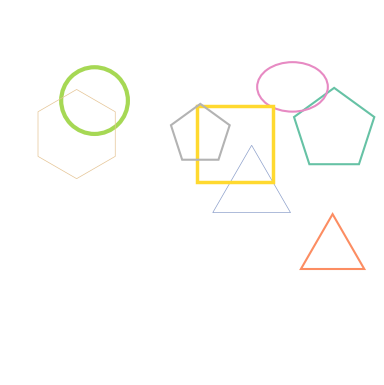[{"shape": "pentagon", "thickness": 1.5, "radius": 0.55, "center": [0.868, 0.662]}, {"shape": "triangle", "thickness": 1.5, "radius": 0.48, "center": [0.864, 0.349]}, {"shape": "triangle", "thickness": 0.5, "radius": 0.58, "center": [0.654, 0.506]}, {"shape": "oval", "thickness": 1.5, "radius": 0.46, "center": [0.76, 0.774]}, {"shape": "circle", "thickness": 3, "radius": 0.43, "center": [0.246, 0.739]}, {"shape": "square", "thickness": 2.5, "radius": 0.49, "center": [0.611, 0.627]}, {"shape": "hexagon", "thickness": 0.5, "radius": 0.58, "center": [0.199, 0.652]}, {"shape": "pentagon", "thickness": 1.5, "radius": 0.4, "center": [0.52, 0.65]}]